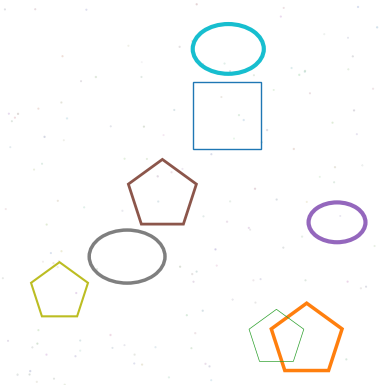[{"shape": "square", "thickness": 1, "radius": 0.44, "center": [0.59, 0.7]}, {"shape": "pentagon", "thickness": 2.5, "radius": 0.48, "center": [0.797, 0.116]}, {"shape": "pentagon", "thickness": 0.5, "radius": 0.37, "center": [0.718, 0.122]}, {"shape": "oval", "thickness": 3, "radius": 0.37, "center": [0.875, 0.423]}, {"shape": "pentagon", "thickness": 2, "radius": 0.46, "center": [0.422, 0.493]}, {"shape": "oval", "thickness": 2.5, "radius": 0.49, "center": [0.33, 0.334]}, {"shape": "pentagon", "thickness": 1.5, "radius": 0.39, "center": [0.155, 0.241]}, {"shape": "oval", "thickness": 3, "radius": 0.46, "center": [0.593, 0.873]}]